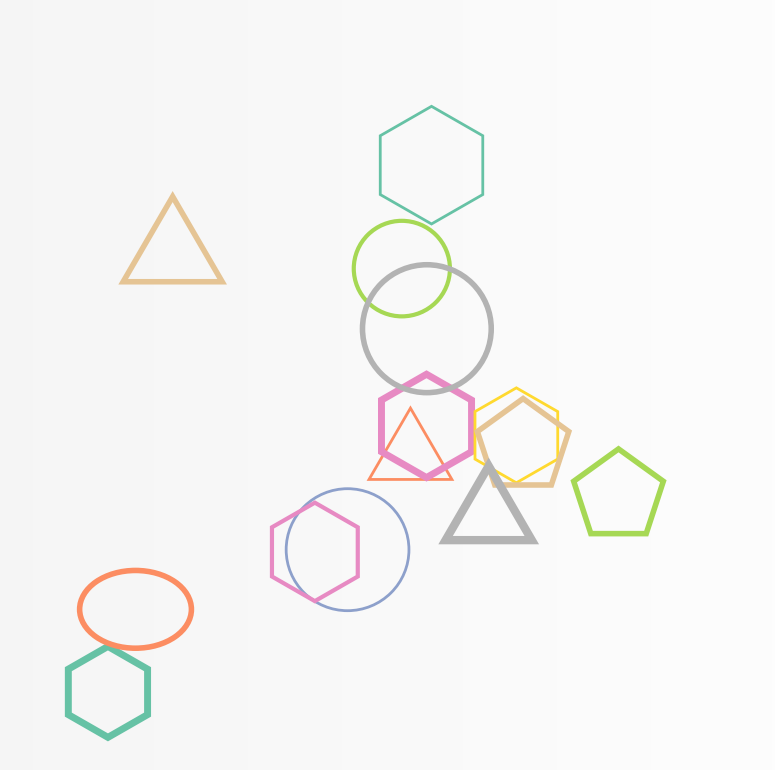[{"shape": "hexagon", "thickness": 1, "radius": 0.38, "center": [0.557, 0.786]}, {"shape": "hexagon", "thickness": 2.5, "radius": 0.3, "center": [0.139, 0.101]}, {"shape": "oval", "thickness": 2, "radius": 0.36, "center": [0.175, 0.209]}, {"shape": "triangle", "thickness": 1, "radius": 0.31, "center": [0.53, 0.408]}, {"shape": "circle", "thickness": 1, "radius": 0.4, "center": [0.448, 0.286]}, {"shape": "hexagon", "thickness": 2.5, "radius": 0.34, "center": [0.55, 0.447]}, {"shape": "hexagon", "thickness": 1.5, "radius": 0.32, "center": [0.406, 0.283]}, {"shape": "circle", "thickness": 1.5, "radius": 0.31, "center": [0.519, 0.651]}, {"shape": "pentagon", "thickness": 2, "radius": 0.3, "center": [0.798, 0.356]}, {"shape": "hexagon", "thickness": 1, "radius": 0.31, "center": [0.666, 0.435]}, {"shape": "triangle", "thickness": 2, "radius": 0.37, "center": [0.223, 0.671]}, {"shape": "pentagon", "thickness": 2, "radius": 0.31, "center": [0.675, 0.42]}, {"shape": "circle", "thickness": 2, "radius": 0.42, "center": [0.551, 0.573]}, {"shape": "triangle", "thickness": 3, "radius": 0.32, "center": [0.631, 0.331]}]